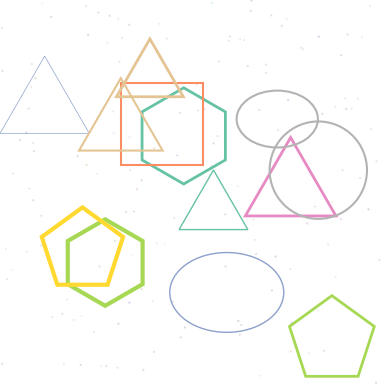[{"shape": "triangle", "thickness": 1, "radius": 0.52, "center": [0.554, 0.455]}, {"shape": "hexagon", "thickness": 2, "radius": 0.62, "center": [0.477, 0.647]}, {"shape": "square", "thickness": 1.5, "radius": 0.53, "center": [0.422, 0.679]}, {"shape": "triangle", "thickness": 0.5, "radius": 0.67, "center": [0.116, 0.721]}, {"shape": "oval", "thickness": 1, "radius": 0.74, "center": [0.589, 0.24]}, {"shape": "triangle", "thickness": 2, "radius": 0.68, "center": [0.755, 0.507]}, {"shape": "pentagon", "thickness": 2, "radius": 0.58, "center": [0.862, 0.116]}, {"shape": "hexagon", "thickness": 3, "radius": 0.56, "center": [0.273, 0.318]}, {"shape": "pentagon", "thickness": 3, "radius": 0.56, "center": [0.214, 0.35]}, {"shape": "triangle", "thickness": 1.5, "radius": 0.63, "center": [0.314, 0.672]}, {"shape": "triangle", "thickness": 2, "radius": 0.5, "center": [0.389, 0.799]}, {"shape": "circle", "thickness": 1.5, "radius": 0.63, "center": [0.827, 0.558]}, {"shape": "oval", "thickness": 1.5, "radius": 0.53, "center": [0.72, 0.691]}]